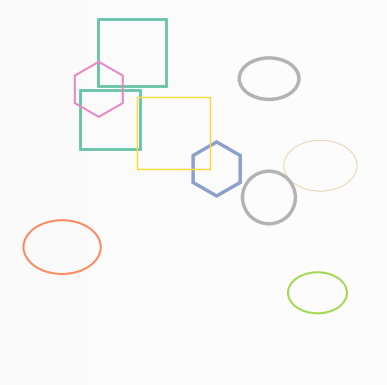[{"shape": "square", "thickness": 2, "radius": 0.39, "center": [0.283, 0.689]}, {"shape": "square", "thickness": 2, "radius": 0.44, "center": [0.341, 0.863]}, {"shape": "oval", "thickness": 1.5, "radius": 0.5, "center": [0.16, 0.358]}, {"shape": "hexagon", "thickness": 2.5, "radius": 0.35, "center": [0.559, 0.561]}, {"shape": "hexagon", "thickness": 1.5, "radius": 0.36, "center": [0.255, 0.768]}, {"shape": "oval", "thickness": 1.5, "radius": 0.38, "center": [0.819, 0.239]}, {"shape": "square", "thickness": 1, "radius": 0.47, "center": [0.448, 0.654]}, {"shape": "oval", "thickness": 0.5, "radius": 0.47, "center": [0.827, 0.57]}, {"shape": "circle", "thickness": 2.5, "radius": 0.34, "center": [0.694, 0.487]}, {"shape": "oval", "thickness": 2.5, "radius": 0.38, "center": [0.694, 0.796]}]